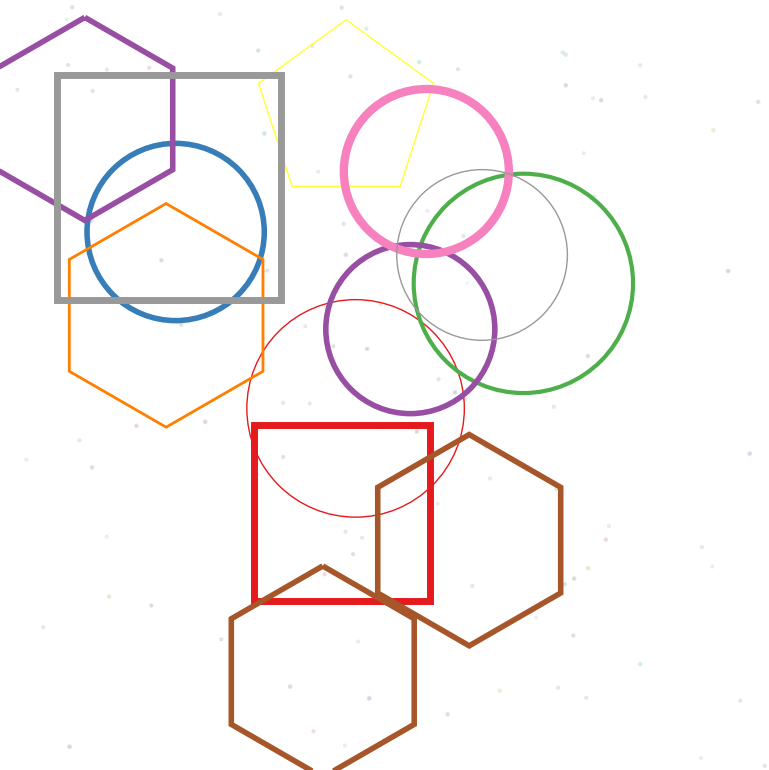[{"shape": "circle", "thickness": 0.5, "radius": 0.71, "center": [0.462, 0.47]}, {"shape": "square", "thickness": 2.5, "radius": 0.57, "center": [0.445, 0.334]}, {"shape": "circle", "thickness": 2, "radius": 0.58, "center": [0.228, 0.699]}, {"shape": "circle", "thickness": 1.5, "radius": 0.71, "center": [0.68, 0.632]}, {"shape": "hexagon", "thickness": 2, "radius": 0.66, "center": [0.11, 0.846]}, {"shape": "circle", "thickness": 2, "radius": 0.55, "center": [0.533, 0.573]}, {"shape": "hexagon", "thickness": 1, "radius": 0.73, "center": [0.216, 0.59]}, {"shape": "pentagon", "thickness": 0.5, "radius": 0.6, "center": [0.449, 0.855]}, {"shape": "hexagon", "thickness": 2, "radius": 0.69, "center": [0.609, 0.298]}, {"shape": "hexagon", "thickness": 2, "radius": 0.69, "center": [0.419, 0.128]}, {"shape": "circle", "thickness": 3, "radius": 0.54, "center": [0.554, 0.777]}, {"shape": "circle", "thickness": 0.5, "radius": 0.55, "center": [0.626, 0.669]}, {"shape": "square", "thickness": 2.5, "radius": 0.73, "center": [0.22, 0.757]}]